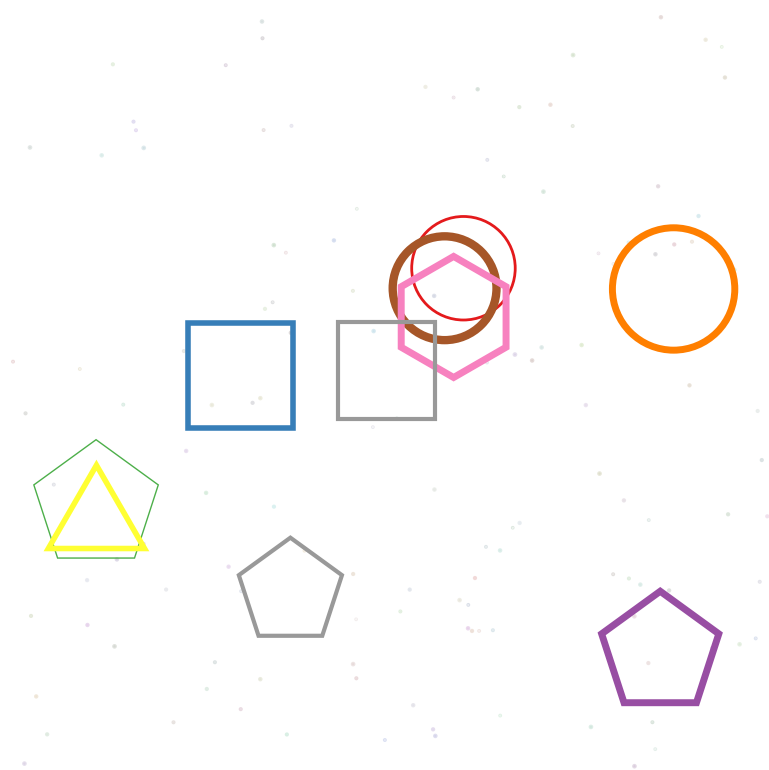[{"shape": "circle", "thickness": 1, "radius": 0.34, "center": [0.602, 0.652]}, {"shape": "square", "thickness": 2, "radius": 0.34, "center": [0.312, 0.513]}, {"shape": "pentagon", "thickness": 0.5, "radius": 0.42, "center": [0.125, 0.344]}, {"shape": "pentagon", "thickness": 2.5, "radius": 0.4, "center": [0.857, 0.152]}, {"shape": "circle", "thickness": 2.5, "radius": 0.4, "center": [0.875, 0.625]}, {"shape": "triangle", "thickness": 2, "radius": 0.36, "center": [0.125, 0.324]}, {"shape": "circle", "thickness": 3, "radius": 0.34, "center": [0.577, 0.626]}, {"shape": "hexagon", "thickness": 2.5, "radius": 0.39, "center": [0.589, 0.588]}, {"shape": "pentagon", "thickness": 1.5, "radius": 0.35, "center": [0.377, 0.231]}, {"shape": "square", "thickness": 1.5, "radius": 0.31, "center": [0.502, 0.519]}]